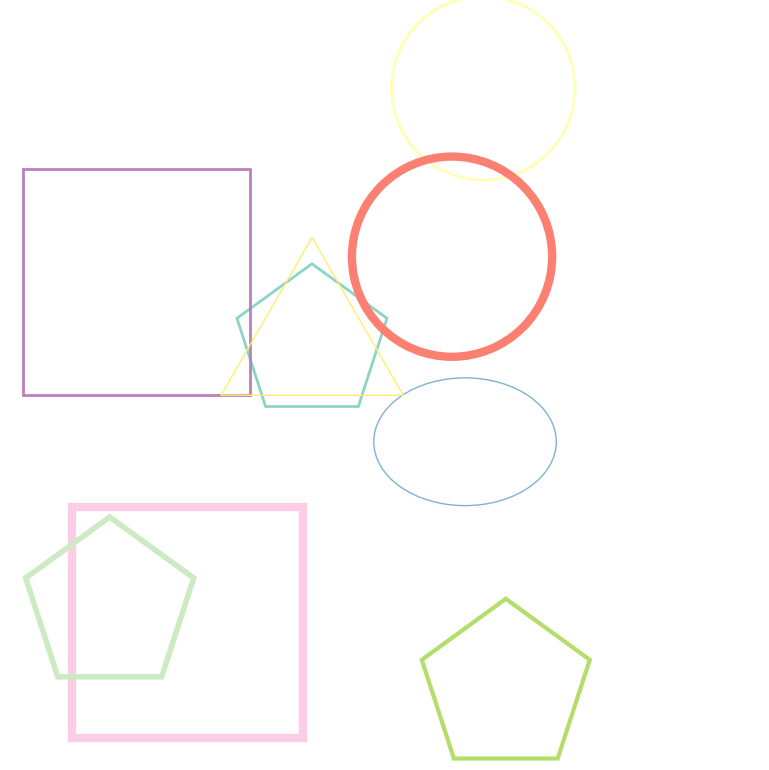[{"shape": "pentagon", "thickness": 1, "radius": 0.51, "center": [0.405, 0.555]}, {"shape": "circle", "thickness": 1, "radius": 0.6, "center": [0.628, 0.885]}, {"shape": "circle", "thickness": 3, "radius": 0.65, "center": [0.587, 0.667]}, {"shape": "oval", "thickness": 0.5, "radius": 0.59, "center": [0.604, 0.426]}, {"shape": "pentagon", "thickness": 1.5, "radius": 0.57, "center": [0.657, 0.108]}, {"shape": "square", "thickness": 3, "radius": 0.75, "center": [0.243, 0.191]}, {"shape": "square", "thickness": 1, "radius": 0.74, "center": [0.177, 0.634]}, {"shape": "pentagon", "thickness": 2, "radius": 0.57, "center": [0.142, 0.214]}, {"shape": "triangle", "thickness": 0.5, "radius": 0.68, "center": [0.405, 0.555]}]